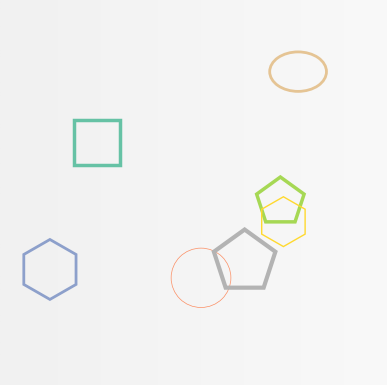[{"shape": "square", "thickness": 2.5, "radius": 0.29, "center": [0.25, 0.629]}, {"shape": "circle", "thickness": 0.5, "radius": 0.39, "center": [0.519, 0.278]}, {"shape": "hexagon", "thickness": 2, "radius": 0.39, "center": [0.129, 0.3]}, {"shape": "pentagon", "thickness": 2.5, "radius": 0.32, "center": [0.724, 0.476]}, {"shape": "hexagon", "thickness": 1, "radius": 0.32, "center": [0.731, 0.424]}, {"shape": "oval", "thickness": 2, "radius": 0.37, "center": [0.769, 0.814]}, {"shape": "pentagon", "thickness": 3, "radius": 0.42, "center": [0.631, 0.32]}]